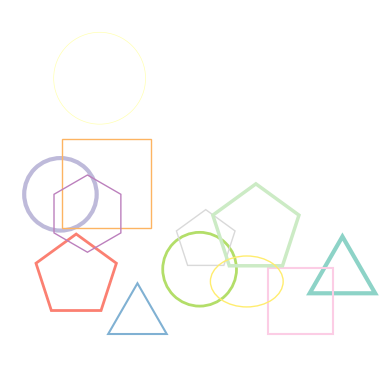[{"shape": "triangle", "thickness": 3, "radius": 0.49, "center": [0.889, 0.287]}, {"shape": "circle", "thickness": 0.5, "radius": 0.6, "center": [0.259, 0.797]}, {"shape": "circle", "thickness": 3, "radius": 0.47, "center": [0.157, 0.495]}, {"shape": "pentagon", "thickness": 2, "radius": 0.55, "center": [0.198, 0.282]}, {"shape": "triangle", "thickness": 1.5, "radius": 0.44, "center": [0.357, 0.176]}, {"shape": "square", "thickness": 1, "radius": 0.58, "center": [0.278, 0.525]}, {"shape": "circle", "thickness": 2, "radius": 0.48, "center": [0.518, 0.301]}, {"shape": "square", "thickness": 1.5, "radius": 0.43, "center": [0.78, 0.218]}, {"shape": "pentagon", "thickness": 1, "radius": 0.4, "center": [0.534, 0.375]}, {"shape": "hexagon", "thickness": 1, "radius": 0.5, "center": [0.227, 0.445]}, {"shape": "pentagon", "thickness": 2.5, "radius": 0.59, "center": [0.665, 0.405]}, {"shape": "oval", "thickness": 1, "radius": 0.47, "center": [0.641, 0.269]}]